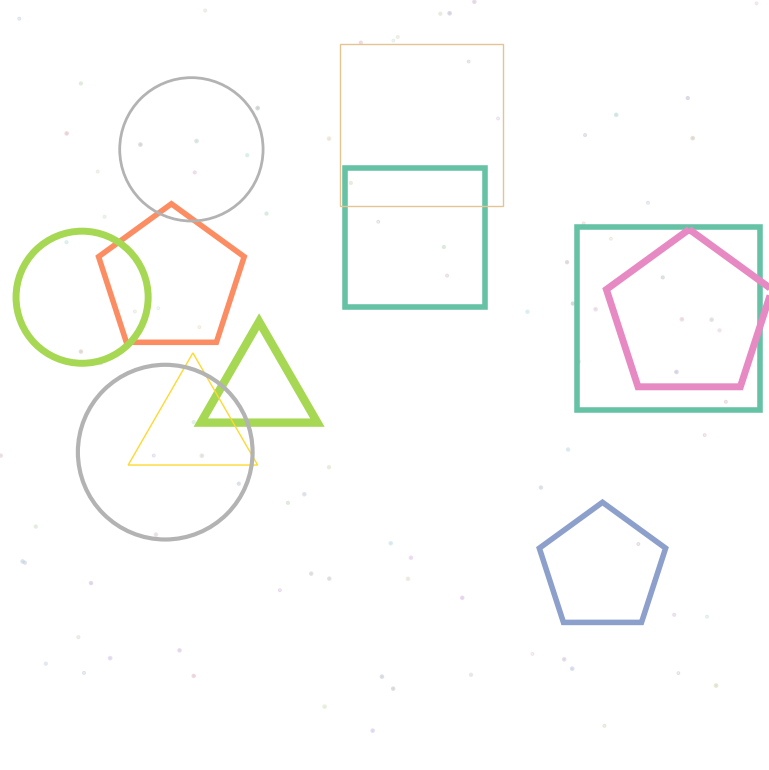[{"shape": "square", "thickness": 2, "radius": 0.6, "center": [0.869, 0.587]}, {"shape": "square", "thickness": 2, "radius": 0.45, "center": [0.539, 0.691]}, {"shape": "pentagon", "thickness": 2, "radius": 0.5, "center": [0.223, 0.636]}, {"shape": "pentagon", "thickness": 2, "radius": 0.43, "center": [0.782, 0.261]}, {"shape": "pentagon", "thickness": 2.5, "radius": 0.57, "center": [0.895, 0.589]}, {"shape": "circle", "thickness": 2.5, "radius": 0.43, "center": [0.107, 0.614]}, {"shape": "triangle", "thickness": 3, "radius": 0.44, "center": [0.337, 0.495]}, {"shape": "triangle", "thickness": 0.5, "radius": 0.49, "center": [0.25, 0.445]}, {"shape": "square", "thickness": 0.5, "radius": 0.53, "center": [0.547, 0.838]}, {"shape": "circle", "thickness": 1.5, "radius": 0.57, "center": [0.215, 0.413]}, {"shape": "circle", "thickness": 1, "radius": 0.47, "center": [0.249, 0.806]}]